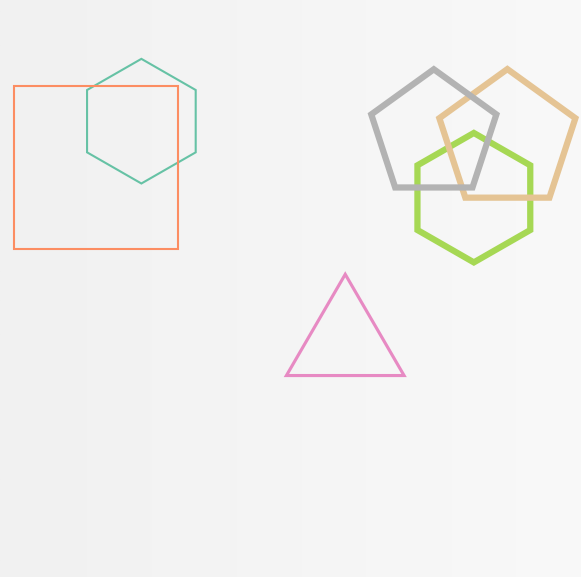[{"shape": "hexagon", "thickness": 1, "radius": 0.54, "center": [0.243, 0.789]}, {"shape": "square", "thickness": 1, "radius": 0.71, "center": [0.165, 0.709]}, {"shape": "triangle", "thickness": 1.5, "radius": 0.58, "center": [0.594, 0.407]}, {"shape": "hexagon", "thickness": 3, "radius": 0.56, "center": [0.815, 0.657]}, {"shape": "pentagon", "thickness": 3, "radius": 0.62, "center": [0.873, 0.756]}, {"shape": "pentagon", "thickness": 3, "radius": 0.57, "center": [0.746, 0.766]}]